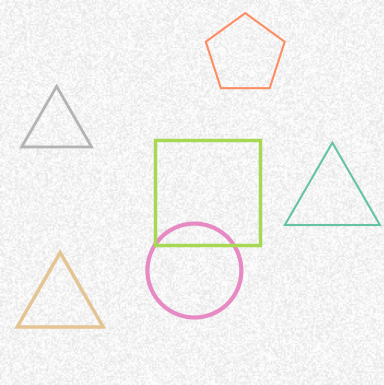[{"shape": "triangle", "thickness": 1.5, "radius": 0.71, "center": [0.863, 0.487]}, {"shape": "pentagon", "thickness": 1.5, "radius": 0.54, "center": [0.637, 0.858]}, {"shape": "circle", "thickness": 3, "radius": 0.61, "center": [0.505, 0.297]}, {"shape": "square", "thickness": 2.5, "radius": 0.68, "center": [0.539, 0.501]}, {"shape": "triangle", "thickness": 2.5, "radius": 0.64, "center": [0.156, 0.215]}, {"shape": "triangle", "thickness": 2, "radius": 0.52, "center": [0.147, 0.671]}]